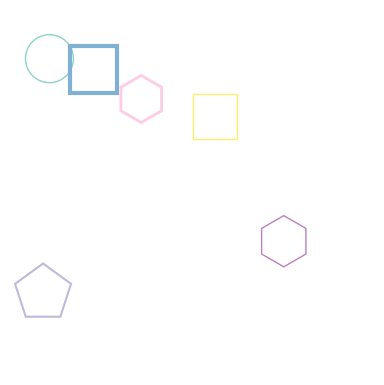[{"shape": "circle", "thickness": 1, "radius": 0.31, "center": [0.128, 0.848]}, {"shape": "pentagon", "thickness": 1.5, "radius": 0.38, "center": [0.112, 0.239]}, {"shape": "square", "thickness": 3, "radius": 0.31, "center": [0.244, 0.819]}, {"shape": "hexagon", "thickness": 2, "radius": 0.31, "center": [0.367, 0.743]}, {"shape": "hexagon", "thickness": 1, "radius": 0.33, "center": [0.737, 0.373]}, {"shape": "square", "thickness": 1, "radius": 0.29, "center": [0.558, 0.697]}]